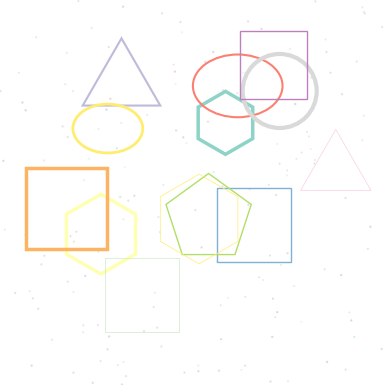[{"shape": "hexagon", "thickness": 2.5, "radius": 0.41, "center": [0.586, 0.681]}, {"shape": "hexagon", "thickness": 2.5, "radius": 0.52, "center": [0.262, 0.392]}, {"shape": "triangle", "thickness": 1.5, "radius": 0.58, "center": [0.316, 0.784]}, {"shape": "oval", "thickness": 1.5, "radius": 0.58, "center": [0.617, 0.777]}, {"shape": "square", "thickness": 1, "radius": 0.48, "center": [0.66, 0.415]}, {"shape": "square", "thickness": 2.5, "radius": 0.53, "center": [0.173, 0.459]}, {"shape": "pentagon", "thickness": 1, "radius": 0.58, "center": [0.542, 0.433]}, {"shape": "triangle", "thickness": 0.5, "radius": 0.53, "center": [0.872, 0.558]}, {"shape": "circle", "thickness": 3, "radius": 0.48, "center": [0.726, 0.764]}, {"shape": "square", "thickness": 1, "radius": 0.44, "center": [0.71, 0.831]}, {"shape": "square", "thickness": 0.5, "radius": 0.48, "center": [0.369, 0.233]}, {"shape": "oval", "thickness": 2, "radius": 0.45, "center": [0.28, 0.666]}, {"shape": "hexagon", "thickness": 0.5, "radius": 0.58, "center": [0.517, 0.431]}]